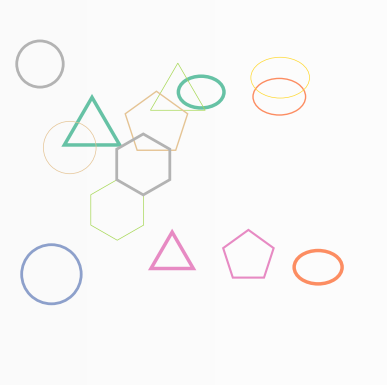[{"shape": "oval", "thickness": 2.5, "radius": 0.29, "center": [0.519, 0.761]}, {"shape": "triangle", "thickness": 2.5, "radius": 0.41, "center": [0.237, 0.665]}, {"shape": "oval", "thickness": 1, "radius": 0.34, "center": [0.721, 0.749]}, {"shape": "oval", "thickness": 2.5, "radius": 0.31, "center": [0.821, 0.306]}, {"shape": "circle", "thickness": 2, "radius": 0.38, "center": [0.133, 0.288]}, {"shape": "pentagon", "thickness": 1.5, "radius": 0.34, "center": [0.641, 0.334]}, {"shape": "triangle", "thickness": 2.5, "radius": 0.32, "center": [0.444, 0.334]}, {"shape": "hexagon", "thickness": 0.5, "radius": 0.39, "center": [0.303, 0.455]}, {"shape": "triangle", "thickness": 0.5, "radius": 0.41, "center": [0.459, 0.754]}, {"shape": "oval", "thickness": 0.5, "radius": 0.38, "center": [0.723, 0.798]}, {"shape": "pentagon", "thickness": 1, "radius": 0.42, "center": [0.404, 0.678]}, {"shape": "circle", "thickness": 0.5, "radius": 0.34, "center": [0.18, 0.617]}, {"shape": "circle", "thickness": 2, "radius": 0.3, "center": [0.103, 0.834]}, {"shape": "hexagon", "thickness": 2, "radius": 0.4, "center": [0.37, 0.573]}]